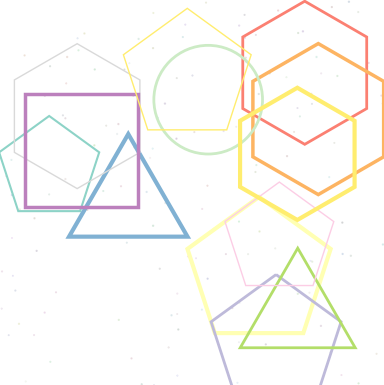[{"shape": "pentagon", "thickness": 1.5, "radius": 0.68, "center": [0.128, 0.562]}, {"shape": "pentagon", "thickness": 3, "radius": 0.98, "center": [0.673, 0.293]}, {"shape": "pentagon", "thickness": 2, "radius": 0.89, "center": [0.717, 0.109]}, {"shape": "hexagon", "thickness": 2, "radius": 0.93, "center": [0.792, 0.811]}, {"shape": "triangle", "thickness": 3, "radius": 0.89, "center": [0.333, 0.474]}, {"shape": "hexagon", "thickness": 2.5, "radius": 0.98, "center": [0.827, 0.691]}, {"shape": "triangle", "thickness": 2, "radius": 0.86, "center": [0.773, 0.183]}, {"shape": "pentagon", "thickness": 1, "radius": 0.74, "center": [0.726, 0.379]}, {"shape": "hexagon", "thickness": 1, "radius": 0.94, "center": [0.2, 0.698]}, {"shape": "square", "thickness": 2.5, "radius": 0.74, "center": [0.211, 0.61]}, {"shape": "circle", "thickness": 2, "radius": 0.71, "center": [0.541, 0.741]}, {"shape": "pentagon", "thickness": 1, "radius": 0.87, "center": [0.486, 0.804]}, {"shape": "hexagon", "thickness": 3, "radius": 0.86, "center": [0.772, 0.6]}]